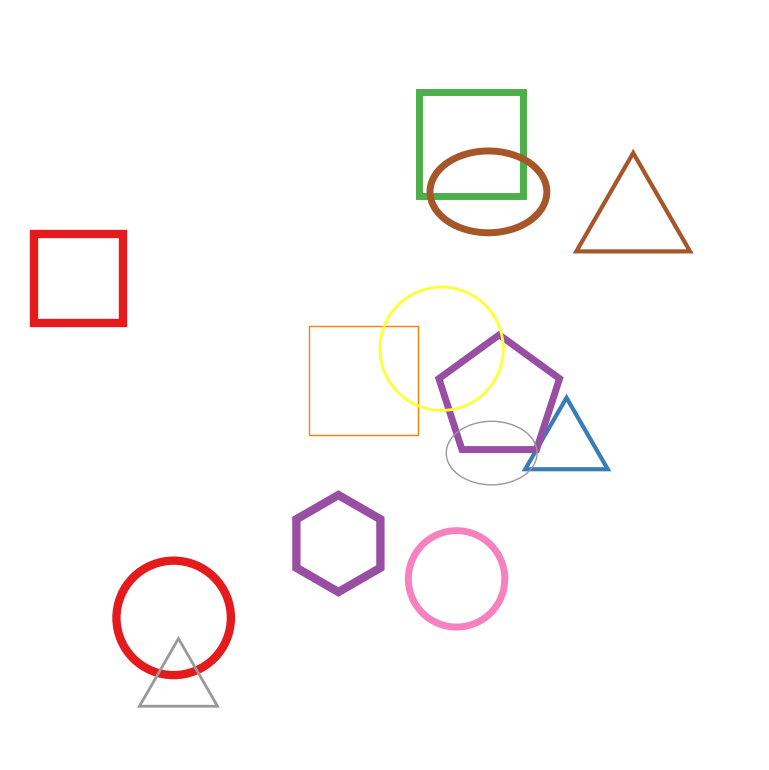[{"shape": "circle", "thickness": 3, "radius": 0.37, "center": [0.226, 0.198]}, {"shape": "square", "thickness": 3, "radius": 0.29, "center": [0.102, 0.638]}, {"shape": "triangle", "thickness": 1.5, "radius": 0.31, "center": [0.736, 0.422]}, {"shape": "square", "thickness": 2.5, "radius": 0.34, "center": [0.612, 0.813]}, {"shape": "hexagon", "thickness": 3, "radius": 0.31, "center": [0.439, 0.294]}, {"shape": "pentagon", "thickness": 2.5, "radius": 0.41, "center": [0.648, 0.483]}, {"shape": "square", "thickness": 0.5, "radius": 0.35, "center": [0.473, 0.506]}, {"shape": "circle", "thickness": 1, "radius": 0.4, "center": [0.574, 0.547]}, {"shape": "oval", "thickness": 2.5, "radius": 0.38, "center": [0.634, 0.751]}, {"shape": "triangle", "thickness": 1.5, "radius": 0.43, "center": [0.822, 0.716]}, {"shape": "circle", "thickness": 2.5, "radius": 0.31, "center": [0.593, 0.248]}, {"shape": "triangle", "thickness": 1, "radius": 0.29, "center": [0.232, 0.112]}, {"shape": "oval", "thickness": 0.5, "radius": 0.29, "center": [0.639, 0.412]}]